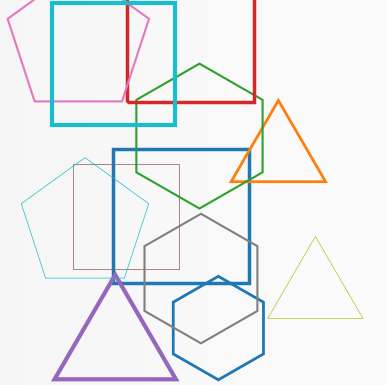[{"shape": "square", "thickness": 2.5, "radius": 0.87, "center": [0.467, 0.438]}, {"shape": "hexagon", "thickness": 2, "radius": 0.67, "center": [0.563, 0.148]}, {"shape": "triangle", "thickness": 2, "radius": 0.7, "center": [0.718, 0.598]}, {"shape": "hexagon", "thickness": 1.5, "radius": 0.94, "center": [0.515, 0.647]}, {"shape": "square", "thickness": 2.5, "radius": 0.82, "center": [0.492, 0.898]}, {"shape": "triangle", "thickness": 3, "radius": 0.9, "center": [0.297, 0.105]}, {"shape": "square", "thickness": 0.5, "radius": 0.68, "center": [0.326, 0.437]}, {"shape": "pentagon", "thickness": 1.5, "radius": 0.96, "center": [0.202, 0.892]}, {"shape": "hexagon", "thickness": 1.5, "radius": 0.84, "center": [0.519, 0.276]}, {"shape": "triangle", "thickness": 0.5, "radius": 0.71, "center": [0.814, 0.244]}, {"shape": "square", "thickness": 3, "radius": 0.79, "center": [0.294, 0.834]}, {"shape": "pentagon", "thickness": 0.5, "radius": 0.86, "center": [0.219, 0.418]}]